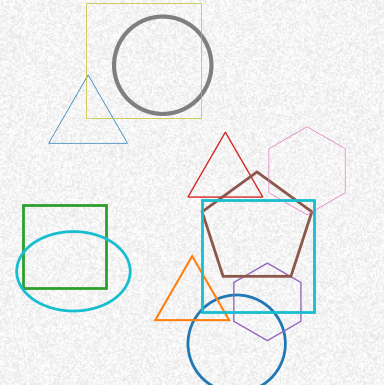[{"shape": "circle", "thickness": 2, "radius": 0.63, "center": [0.615, 0.107]}, {"shape": "triangle", "thickness": 0.5, "radius": 0.59, "center": [0.229, 0.687]}, {"shape": "triangle", "thickness": 1.5, "radius": 0.55, "center": [0.499, 0.224]}, {"shape": "square", "thickness": 2, "radius": 0.54, "center": [0.168, 0.359]}, {"shape": "triangle", "thickness": 1, "radius": 0.56, "center": [0.585, 0.544]}, {"shape": "hexagon", "thickness": 1, "radius": 0.5, "center": [0.694, 0.216]}, {"shape": "pentagon", "thickness": 2, "radius": 0.75, "center": [0.668, 0.404]}, {"shape": "hexagon", "thickness": 0.5, "radius": 0.57, "center": [0.798, 0.557]}, {"shape": "circle", "thickness": 3, "radius": 0.63, "center": [0.423, 0.831]}, {"shape": "square", "thickness": 0.5, "radius": 0.74, "center": [0.373, 0.843]}, {"shape": "oval", "thickness": 2, "radius": 0.74, "center": [0.191, 0.295]}, {"shape": "square", "thickness": 2, "radius": 0.73, "center": [0.67, 0.336]}]